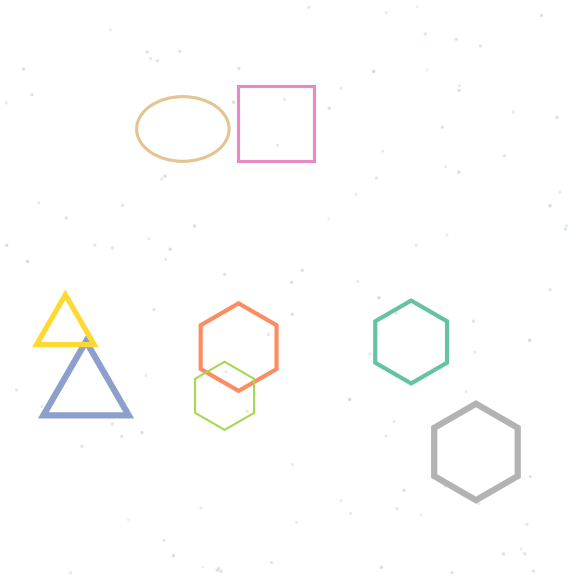[{"shape": "hexagon", "thickness": 2, "radius": 0.36, "center": [0.712, 0.407]}, {"shape": "hexagon", "thickness": 2, "radius": 0.38, "center": [0.413, 0.398]}, {"shape": "triangle", "thickness": 3, "radius": 0.43, "center": [0.149, 0.323]}, {"shape": "square", "thickness": 1.5, "radius": 0.33, "center": [0.478, 0.785]}, {"shape": "hexagon", "thickness": 1, "radius": 0.29, "center": [0.389, 0.314]}, {"shape": "triangle", "thickness": 2.5, "radius": 0.29, "center": [0.113, 0.431]}, {"shape": "oval", "thickness": 1.5, "radius": 0.4, "center": [0.317, 0.776]}, {"shape": "hexagon", "thickness": 3, "radius": 0.42, "center": [0.824, 0.217]}]